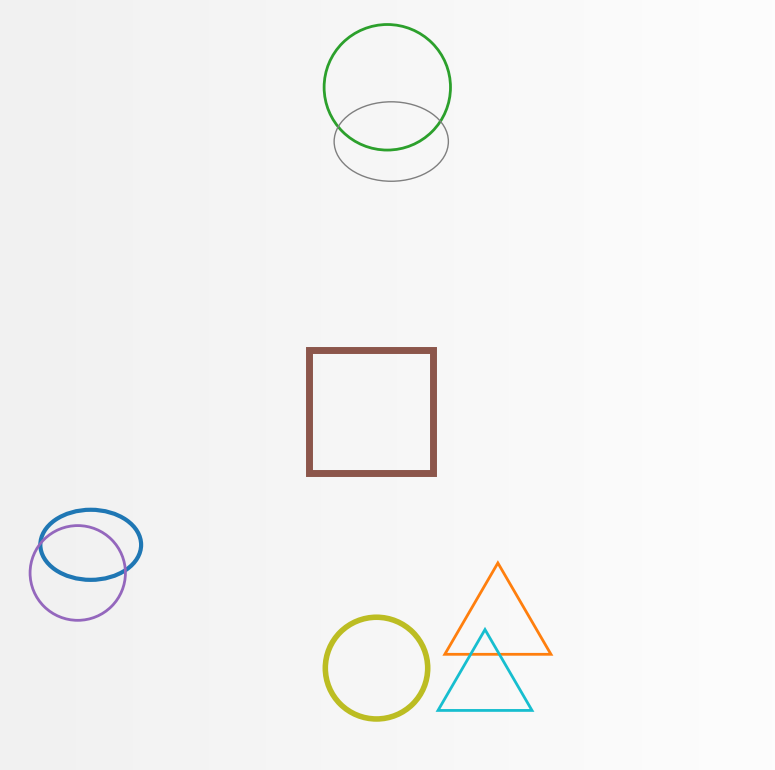[{"shape": "oval", "thickness": 1.5, "radius": 0.33, "center": [0.117, 0.292]}, {"shape": "triangle", "thickness": 1, "radius": 0.4, "center": [0.642, 0.19]}, {"shape": "circle", "thickness": 1, "radius": 0.41, "center": [0.5, 0.887]}, {"shape": "circle", "thickness": 1, "radius": 0.31, "center": [0.1, 0.256]}, {"shape": "square", "thickness": 2.5, "radius": 0.4, "center": [0.478, 0.466]}, {"shape": "oval", "thickness": 0.5, "radius": 0.37, "center": [0.505, 0.816]}, {"shape": "circle", "thickness": 2, "radius": 0.33, "center": [0.486, 0.132]}, {"shape": "triangle", "thickness": 1, "radius": 0.35, "center": [0.626, 0.112]}]